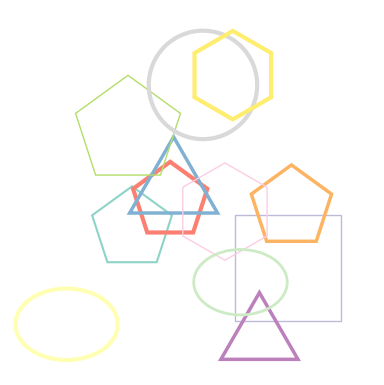[{"shape": "pentagon", "thickness": 1.5, "radius": 0.54, "center": [0.343, 0.407]}, {"shape": "oval", "thickness": 3, "radius": 0.66, "center": [0.173, 0.158]}, {"shape": "square", "thickness": 1, "radius": 0.69, "center": [0.747, 0.303]}, {"shape": "pentagon", "thickness": 3, "radius": 0.51, "center": [0.442, 0.478]}, {"shape": "triangle", "thickness": 2.5, "radius": 0.66, "center": [0.451, 0.513]}, {"shape": "pentagon", "thickness": 2.5, "radius": 0.55, "center": [0.757, 0.462]}, {"shape": "pentagon", "thickness": 1, "radius": 0.72, "center": [0.332, 0.661]}, {"shape": "hexagon", "thickness": 1, "radius": 0.63, "center": [0.584, 0.45]}, {"shape": "circle", "thickness": 3, "radius": 0.7, "center": [0.527, 0.779]}, {"shape": "triangle", "thickness": 2.5, "radius": 0.58, "center": [0.674, 0.124]}, {"shape": "oval", "thickness": 2, "radius": 0.61, "center": [0.625, 0.267]}, {"shape": "hexagon", "thickness": 3, "radius": 0.57, "center": [0.605, 0.805]}]